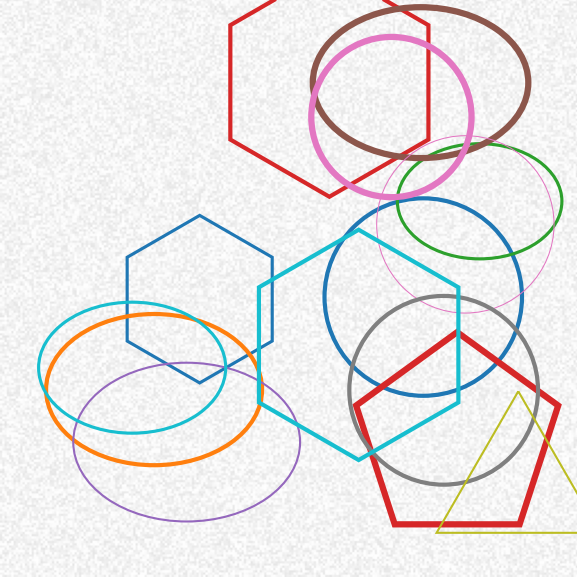[{"shape": "circle", "thickness": 2, "radius": 0.85, "center": [0.733, 0.485]}, {"shape": "hexagon", "thickness": 1.5, "radius": 0.73, "center": [0.346, 0.481]}, {"shape": "oval", "thickness": 2, "radius": 0.94, "center": [0.267, 0.324]}, {"shape": "oval", "thickness": 1.5, "radius": 0.71, "center": [0.831, 0.651]}, {"shape": "hexagon", "thickness": 2, "radius": 0.99, "center": [0.57, 0.856]}, {"shape": "pentagon", "thickness": 3, "radius": 0.92, "center": [0.792, 0.24]}, {"shape": "oval", "thickness": 1, "radius": 0.98, "center": [0.323, 0.234]}, {"shape": "oval", "thickness": 3, "radius": 0.93, "center": [0.728, 0.856]}, {"shape": "circle", "thickness": 3, "radius": 0.69, "center": [0.678, 0.796]}, {"shape": "circle", "thickness": 0.5, "radius": 0.77, "center": [0.806, 0.611]}, {"shape": "circle", "thickness": 2, "radius": 0.82, "center": [0.768, 0.323]}, {"shape": "triangle", "thickness": 1, "radius": 0.82, "center": [0.897, 0.158]}, {"shape": "oval", "thickness": 1.5, "radius": 0.81, "center": [0.229, 0.362]}, {"shape": "hexagon", "thickness": 2, "radius": 1.0, "center": [0.621, 0.402]}]